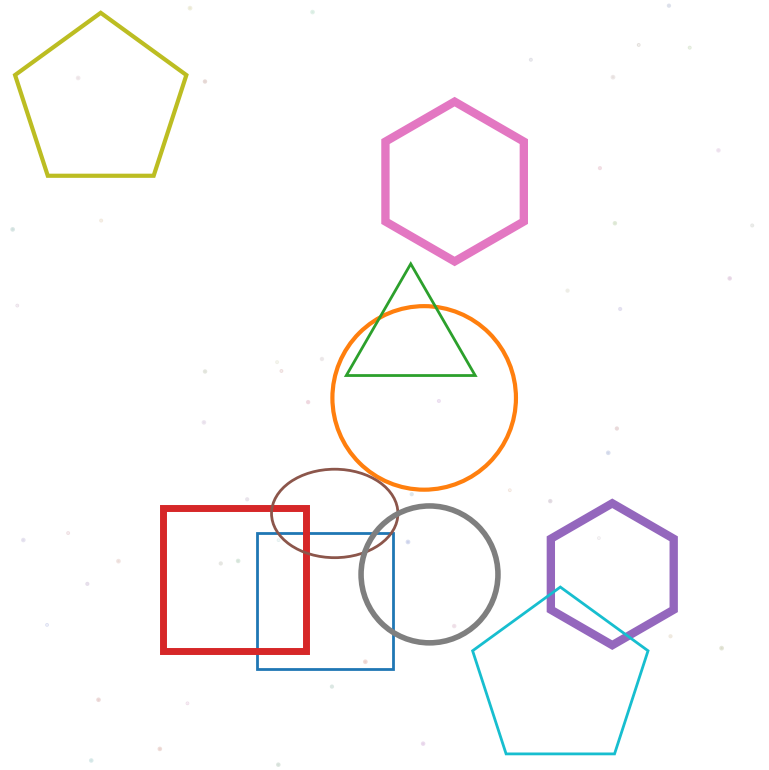[{"shape": "square", "thickness": 1, "radius": 0.44, "center": [0.422, 0.22]}, {"shape": "circle", "thickness": 1.5, "radius": 0.6, "center": [0.551, 0.483]}, {"shape": "triangle", "thickness": 1, "radius": 0.48, "center": [0.533, 0.561]}, {"shape": "square", "thickness": 2.5, "radius": 0.46, "center": [0.305, 0.247]}, {"shape": "hexagon", "thickness": 3, "radius": 0.46, "center": [0.795, 0.254]}, {"shape": "oval", "thickness": 1, "radius": 0.41, "center": [0.435, 0.333]}, {"shape": "hexagon", "thickness": 3, "radius": 0.52, "center": [0.59, 0.764]}, {"shape": "circle", "thickness": 2, "radius": 0.44, "center": [0.558, 0.254]}, {"shape": "pentagon", "thickness": 1.5, "radius": 0.58, "center": [0.131, 0.866]}, {"shape": "pentagon", "thickness": 1, "radius": 0.6, "center": [0.728, 0.118]}]